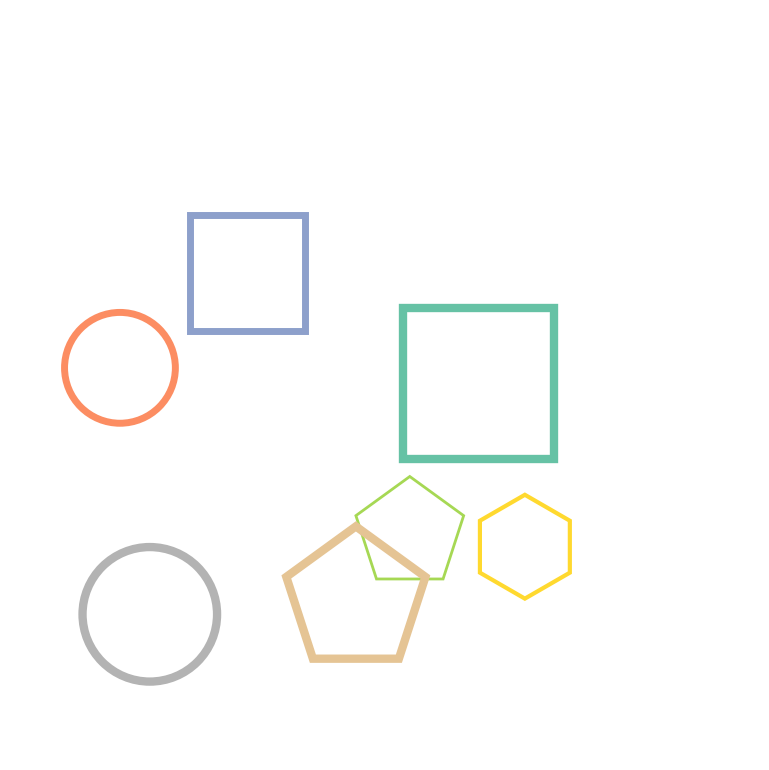[{"shape": "square", "thickness": 3, "radius": 0.49, "center": [0.622, 0.501]}, {"shape": "circle", "thickness": 2.5, "radius": 0.36, "center": [0.156, 0.522]}, {"shape": "square", "thickness": 2.5, "radius": 0.38, "center": [0.321, 0.645]}, {"shape": "pentagon", "thickness": 1, "radius": 0.37, "center": [0.532, 0.308]}, {"shape": "hexagon", "thickness": 1.5, "radius": 0.34, "center": [0.682, 0.29]}, {"shape": "pentagon", "thickness": 3, "radius": 0.47, "center": [0.462, 0.221]}, {"shape": "circle", "thickness": 3, "radius": 0.44, "center": [0.195, 0.202]}]